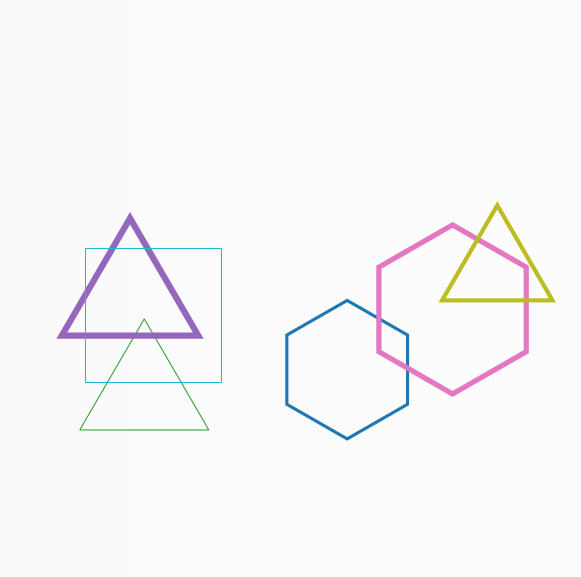[{"shape": "hexagon", "thickness": 1.5, "radius": 0.6, "center": [0.597, 0.359]}, {"shape": "triangle", "thickness": 0.5, "radius": 0.64, "center": [0.248, 0.319]}, {"shape": "triangle", "thickness": 3, "radius": 0.68, "center": [0.224, 0.486]}, {"shape": "hexagon", "thickness": 2.5, "radius": 0.73, "center": [0.779, 0.463]}, {"shape": "triangle", "thickness": 2, "radius": 0.55, "center": [0.856, 0.534]}, {"shape": "square", "thickness": 0.5, "radius": 0.58, "center": [0.263, 0.454]}]